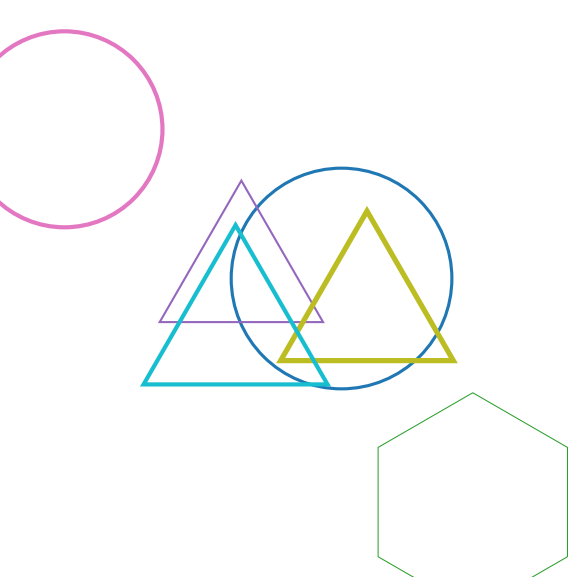[{"shape": "circle", "thickness": 1.5, "radius": 0.96, "center": [0.591, 0.517]}, {"shape": "hexagon", "thickness": 0.5, "radius": 0.95, "center": [0.819, 0.13]}, {"shape": "triangle", "thickness": 1, "radius": 0.82, "center": [0.418, 0.523]}, {"shape": "circle", "thickness": 2, "radius": 0.85, "center": [0.112, 0.775]}, {"shape": "triangle", "thickness": 2.5, "radius": 0.86, "center": [0.635, 0.461]}, {"shape": "triangle", "thickness": 2, "radius": 0.92, "center": [0.408, 0.425]}]